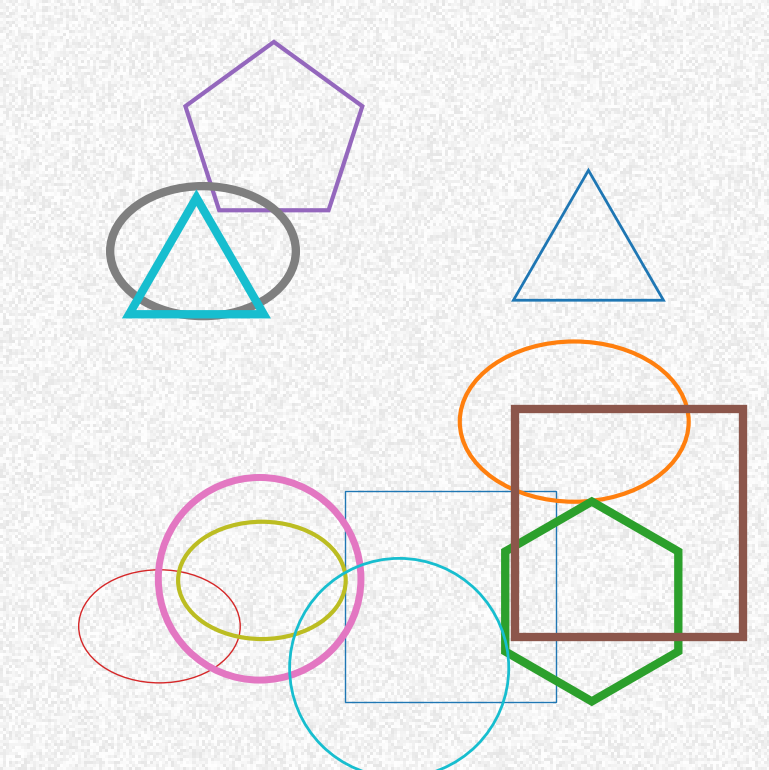[{"shape": "square", "thickness": 0.5, "radius": 0.69, "center": [0.585, 0.226]}, {"shape": "triangle", "thickness": 1, "radius": 0.56, "center": [0.764, 0.666]}, {"shape": "oval", "thickness": 1.5, "radius": 0.74, "center": [0.746, 0.452]}, {"shape": "hexagon", "thickness": 3, "radius": 0.65, "center": [0.769, 0.219]}, {"shape": "oval", "thickness": 0.5, "radius": 0.52, "center": [0.207, 0.187]}, {"shape": "pentagon", "thickness": 1.5, "radius": 0.6, "center": [0.356, 0.825]}, {"shape": "square", "thickness": 3, "radius": 0.74, "center": [0.817, 0.321]}, {"shape": "circle", "thickness": 2.5, "radius": 0.66, "center": [0.337, 0.248]}, {"shape": "oval", "thickness": 3, "radius": 0.6, "center": [0.264, 0.674]}, {"shape": "oval", "thickness": 1.5, "radius": 0.54, "center": [0.34, 0.246]}, {"shape": "triangle", "thickness": 3, "radius": 0.5, "center": [0.255, 0.642]}, {"shape": "circle", "thickness": 1, "radius": 0.71, "center": [0.518, 0.133]}]